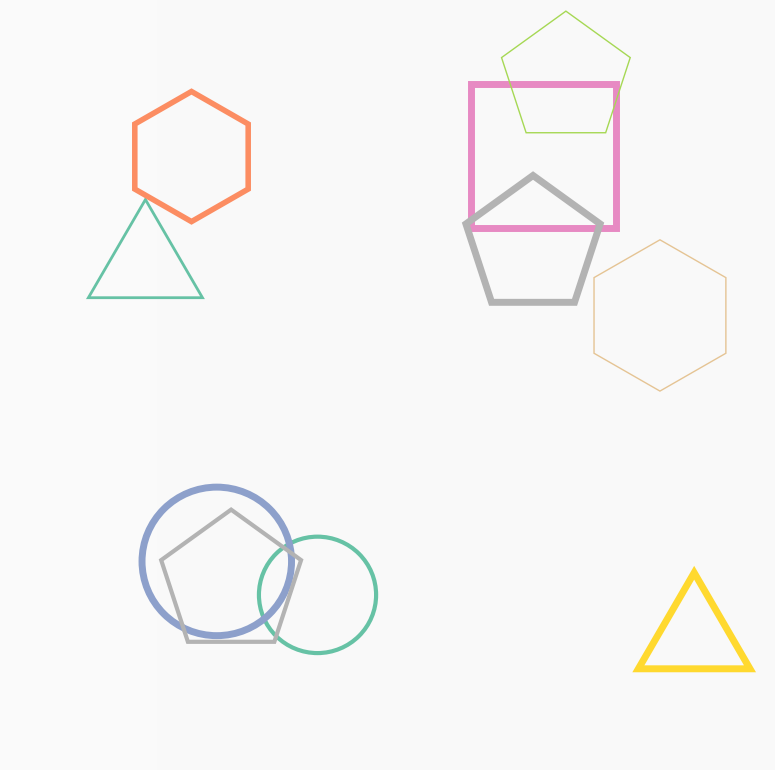[{"shape": "circle", "thickness": 1.5, "radius": 0.38, "center": [0.41, 0.227]}, {"shape": "triangle", "thickness": 1, "radius": 0.42, "center": [0.188, 0.656]}, {"shape": "hexagon", "thickness": 2, "radius": 0.42, "center": [0.247, 0.797]}, {"shape": "circle", "thickness": 2.5, "radius": 0.48, "center": [0.28, 0.271]}, {"shape": "square", "thickness": 2.5, "radius": 0.47, "center": [0.701, 0.798]}, {"shape": "pentagon", "thickness": 0.5, "radius": 0.44, "center": [0.73, 0.898]}, {"shape": "triangle", "thickness": 2.5, "radius": 0.42, "center": [0.896, 0.173]}, {"shape": "hexagon", "thickness": 0.5, "radius": 0.49, "center": [0.852, 0.59]}, {"shape": "pentagon", "thickness": 2.5, "radius": 0.46, "center": [0.688, 0.681]}, {"shape": "pentagon", "thickness": 1.5, "radius": 0.47, "center": [0.298, 0.243]}]